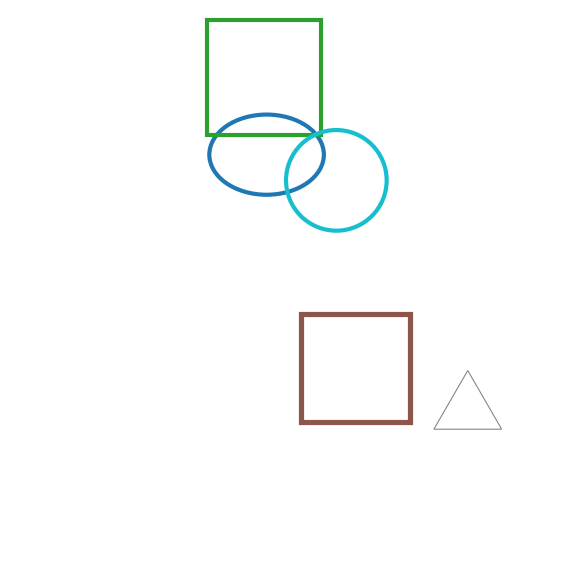[{"shape": "oval", "thickness": 2, "radius": 0.5, "center": [0.462, 0.731]}, {"shape": "square", "thickness": 2, "radius": 0.5, "center": [0.457, 0.865]}, {"shape": "square", "thickness": 2.5, "radius": 0.47, "center": [0.616, 0.362]}, {"shape": "triangle", "thickness": 0.5, "radius": 0.34, "center": [0.81, 0.29]}, {"shape": "circle", "thickness": 2, "radius": 0.44, "center": [0.582, 0.687]}]